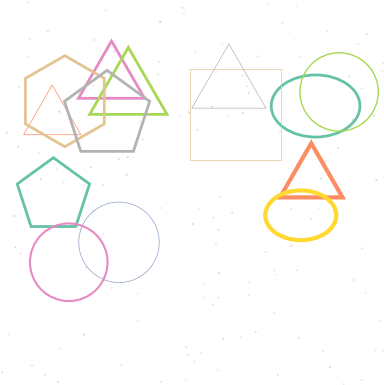[{"shape": "oval", "thickness": 2, "radius": 0.58, "center": [0.82, 0.725]}, {"shape": "pentagon", "thickness": 2, "radius": 0.49, "center": [0.139, 0.492]}, {"shape": "triangle", "thickness": 3, "radius": 0.47, "center": [0.808, 0.534]}, {"shape": "triangle", "thickness": 0.5, "radius": 0.43, "center": [0.136, 0.693]}, {"shape": "circle", "thickness": 0.5, "radius": 0.52, "center": [0.309, 0.371]}, {"shape": "circle", "thickness": 1.5, "radius": 0.5, "center": [0.179, 0.319]}, {"shape": "triangle", "thickness": 2, "radius": 0.5, "center": [0.29, 0.794]}, {"shape": "circle", "thickness": 1, "radius": 0.51, "center": [0.881, 0.761]}, {"shape": "triangle", "thickness": 2, "radius": 0.58, "center": [0.333, 0.761]}, {"shape": "oval", "thickness": 3, "radius": 0.46, "center": [0.781, 0.441]}, {"shape": "square", "thickness": 0.5, "radius": 0.59, "center": [0.611, 0.704]}, {"shape": "hexagon", "thickness": 2, "radius": 0.59, "center": [0.168, 0.737]}, {"shape": "triangle", "thickness": 0.5, "radius": 0.56, "center": [0.594, 0.775]}, {"shape": "pentagon", "thickness": 2, "radius": 0.58, "center": [0.278, 0.701]}]